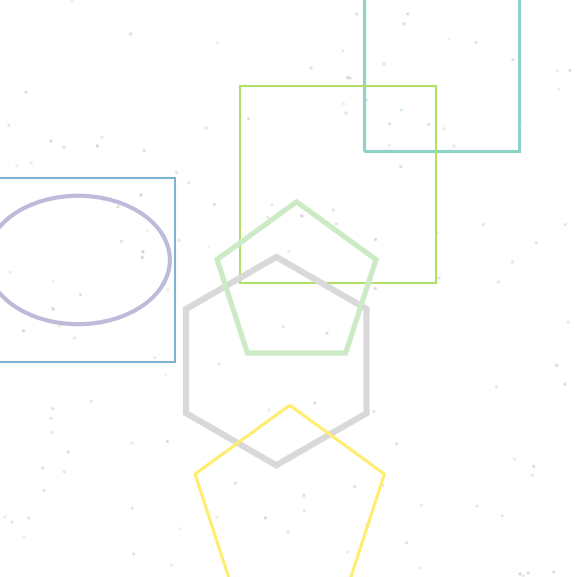[{"shape": "square", "thickness": 1.5, "radius": 0.67, "center": [0.765, 0.872]}, {"shape": "oval", "thickness": 2, "radius": 0.79, "center": [0.135, 0.549]}, {"shape": "square", "thickness": 1, "radius": 0.79, "center": [0.144, 0.532]}, {"shape": "square", "thickness": 1, "radius": 0.85, "center": [0.585, 0.68]}, {"shape": "hexagon", "thickness": 3, "radius": 0.9, "center": [0.478, 0.374]}, {"shape": "pentagon", "thickness": 2.5, "radius": 0.72, "center": [0.514, 0.505]}, {"shape": "pentagon", "thickness": 1.5, "radius": 0.86, "center": [0.502, 0.125]}]